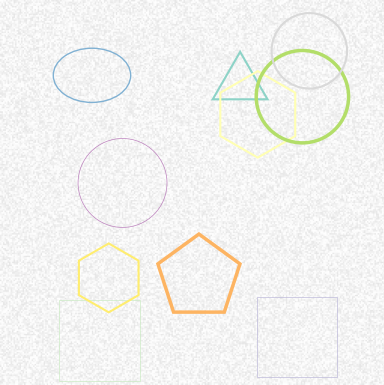[{"shape": "triangle", "thickness": 1.5, "radius": 0.41, "center": [0.624, 0.783]}, {"shape": "hexagon", "thickness": 1.5, "radius": 0.56, "center": [0.67, 0.703]}, {"shape": "square", "thickness": 0.5, "radius": 0.52, "center": [0.771, 0.124]}, {"shape": "oval", "thickness": 1, "radius": 0.5, "center": [0.239, 0.804]}, {"shape": "pentagon", "thickness": 2.5, "radius": 0.56, "center": [0.517, 0.28]}, {"shape": "circle", "thickness": 2.5, "radius": 0.6, "center": [0.785, 0.749]}, {"shape": "circle", "thickness": 1.5, "radius": 0.49, "center": [0.803, 0.868]}, {"shape": "circle", "thickness": 0.5, "radius": 0.58, "center": [0.318, 0.525]}, {"shape": "square", "thickness": 0.5, "radius": 0.53, "center": [0.258, 0.116]}, {"shape": "hexagon", "thickness": 1.5, "radius": 0.45, "center": [0.282, 0.278]}]